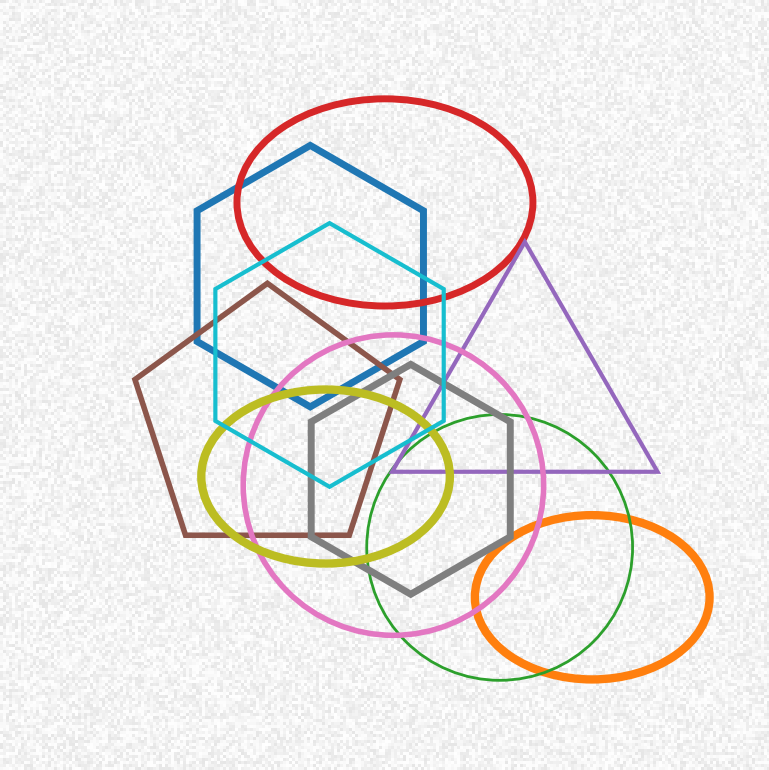[{"shape": "hexagon", "thickness": 2.5, "radius": 0.85, "center": [0.403, 0.641]}, {"shape": "oval", "thickness": 3, "radius": 0.76, "center": [0.769, 0.224]}, {"shape": "circle", "thickness": 1, "radius": 0.86, "center": [0.649, 0.289]}, {"shape": "oval", "thickness": 2.5, "radius": 0.96, "center": [0.5, 0.737]}, {"shape": "triangle", "thickness": 1.5, "radius": 0.99, "center": [0.682, 0.487]}, {"shape": "pentagon", "thickness": 2, "radius": 0.9, "center": [0.347, 0.451]}, {"shape": "circle", "thickness": 2, "radius": 0.98, "center": [0.511, 0.37]}, {"shape": "hexagon", "thickness": 2.5, "radius": 0.75, "center": [0.533, 0.378]}, {"shape": "oval", "thickness": 3, "radius": 0.81, "center": [0.423, 0.381]}, {"shape": "hexagon", "thickness": 1.5, "radius": 0.86, "center": [0.428, 0.539]}]